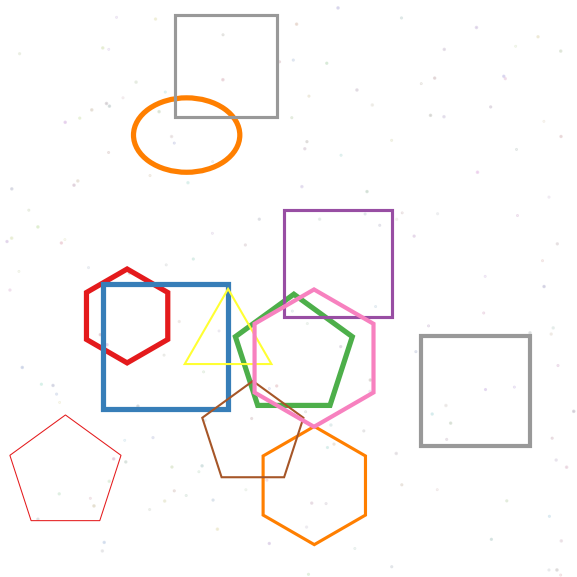[{"shape": "pentagon", "thickness": 0.5, "radius": 0.51, "center": [0.113, 0.179]}, {"shape": "hexagon", "thickness": 2.5, "radius": 0.41, "center": [0.22, 0.452]}, {"shape": "square", "thickness": 2.5, "radius": 0.54, "center": [0.287, 0.399]}, {"shape": "pentagon", "thickness": 2.5, "radius": 0.53, "center": [0.509, 0.383]}, {"shape": "square", "thickness": 1.5, "radius": 0.47, "center": [0.585, 0.543]}, {"shape": "oval", "thickness": 2.5, "radius": 0.46, "center": [0.323, 0.765]}, {"shape": "hexagon", "thickness": 1.5, "radius": 0.51, "center": [0.544, 0.158]}, {"shape": "triangle", "thickness": 1, "radius": 0.43, "center": [0.395, 0.412]}, {"shape": "pentagon", "thickness": 1, "radius": 0.46, "center": [0.438, 0.247]}, {"shape": "hexagon", "thickness": 2, "radius": 0.59, "center": [0.544, 0.379]}, {"shape": "square", "thickness": 1.5, "radius": 0.44, "center": [0.391, 0.885]}, {"shape": "square", "thickness": 2, "radius": 0.47, "center": [0.823, 0.322]}]